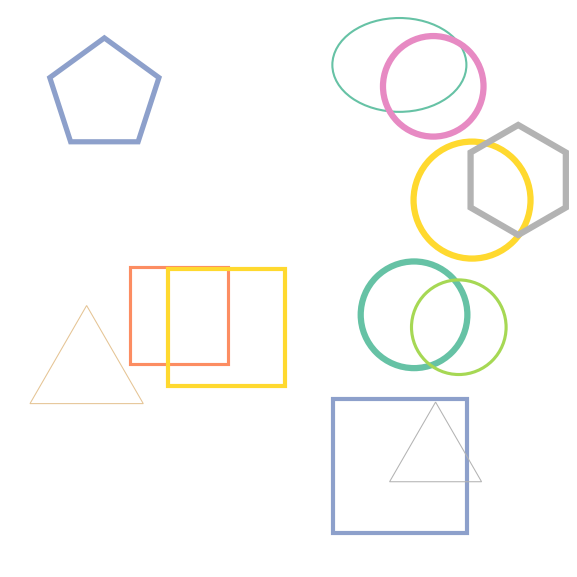[{"shape": "circle", "thickness": 3, "radius": 0.46, "center": [0.717, 0.454]}, {"shape": "oval", "thickness": 1, "radius": 0.58, "center": [0.692, 0.887]}, {"shape": "square", "thickness": 1.5, "radius": 0.42, "center": [0.31, 0.453]}, {"shape": "square", "thickness": 2, "radius": 0.58, "center": [0.693, 0.193]}, {"shape": "pentagon", "thickness": 2.5, "radius": 0.5, "center": [0.181, 0.834]}, {"shape": "circle", "thickness": 3, "radius": 0.44, "center": [0.75, 0.85]}, {"shape": "circle", "thickness": 1.5, "radius": 0.41, "center": [0.794, 0.433]}, {"shape": "circle", "thickness": 3, "radius": 0.51, "center": [0.817, 0.653]}, {"shape": "square", "thickness": 2, "radius": 0.51, "center": [0.392, 0.432]}, {"shape": "triangle", "thickness": 0.5, "radius": 0.57, "center": [0.15, 0.357]}, {"shape": "hexagon", "thickness": 3, "radius": 0.48, "center": [0.897, 0.687]}, {"shape": "triangle", "thickness": 0.5, "radius": 0.46, "center": [0.754, 0.211]}]